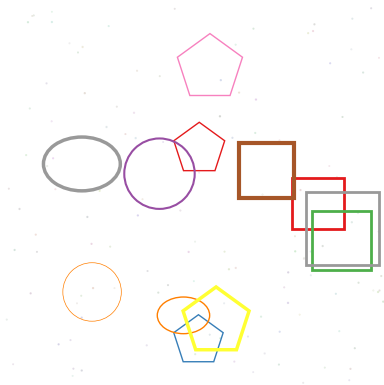[{"shape": "pentagon", "thickness": 1, "radius": 0.35, "center": [0.518, 0.613]}, {"shape": "square", "thickness": 2, "radius": 0.34, "center": [0.825, 0.471]}, {"shape": "pentagon", "thickness": 1, "radius": 0.34, "center": [0.515, 0.115]}, {"shape": "square", "thickness": 2, "radius": 0.38, "center": [0.888, 0.375]}, {"shape": "circle", "thickness": 1.5, "radius": 0.46, "center": [0.414, 0.549]}, {"shape": "oval", "thickness": 1, "radius": 0.34, "center": [0.477, 0.181]}, {"shape": "circle", "thickness": 0.5, "radius": 0.38, "center": [0.239, 0.242]}, {"shape": "pentagon", "thickness": 2.5, "radius": 0.45, "center": [0.561, 0.165]}, {"shape": "square", "thickness": 3, "radius": 0.36, "center": [0.691, 0.558]}, {"shape": "pentagon", "thickness": 1, "radius": 0.44, "center": [0.545, 0.824]}, {"shape": "square", "thickness": 2, "radius": 0.47, "center": [0.89, 0.408]}, {"shape": "oval", "thickness": 2.5, "radius": 0.5, "center": [0.213, 0.574]}]